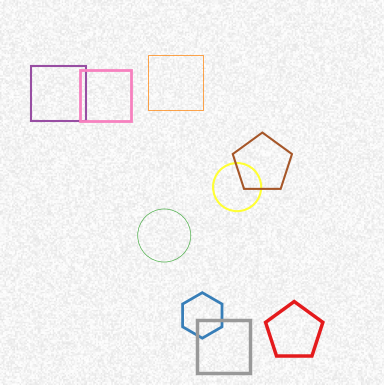[{"shape": "pentagon", "thickness": 2.5, "radius": 0.39, "center": [0.764, 0.139]}, {"shape": "hexagon", "thickness": 2, "radius": 0.3, "center": [0.525, 0.181]}, {"shape": "circle", "thickness": 0.5, "radius": 0.34, "center": [0.427, 0.388]}, {"shape": "square", "thickness": 1.5, "radius": 0.36, "center": [0.153, 0.757]}, {"shape": "square", "thickness": 0.5, "radius": 0.36, "center": [0.456, 0.787]}, {"shape": "circle", "thickness": 1.5, "radius": 0.31, "center": [0.616, 0.514]}, {"shape": "pentagon", "thickness": 1.5, "radius": 0.4, "center": [0.681, 0.575]}, {"shape": "square", "thickness": 2, "radius": 0.33, "center": [0.274, 0.751]}, {"shape": "square", "thickness": 2.5, "radius": 0.34, "center": [0.581, 0.101]}]